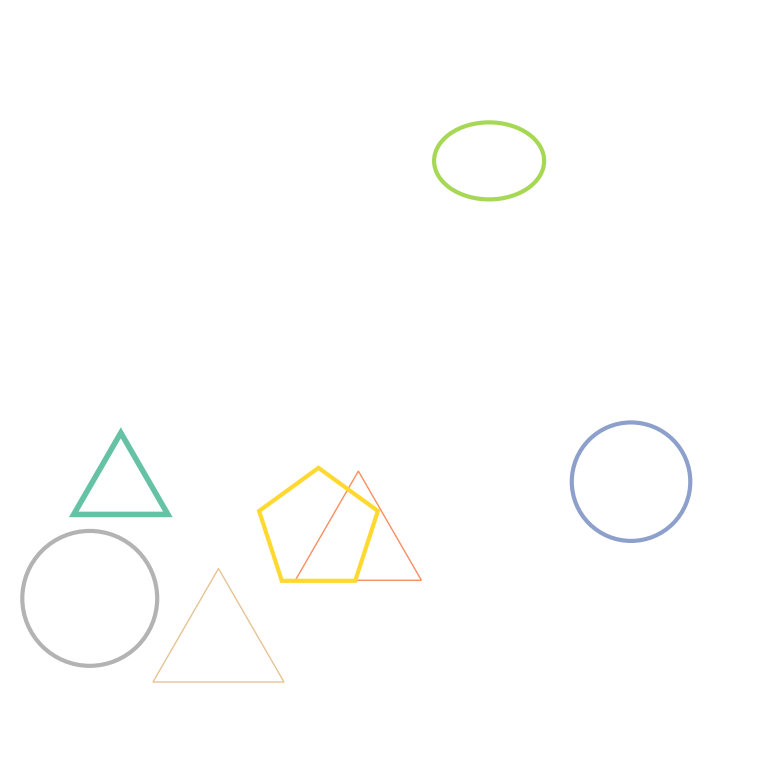[{"shape": "triangle", "thickness": 2, "radius": 0.35, "center": [0.157, 0.367]}, {"shape": "triangle", "thickness": 0.5, "radius": 0.47, "center": [0.465, 0.294]}, {"shape": "circle", "thickness": 1.5, "radius": 0.38, "center": [0.82, 0.374]}, {"shape": "oval", "thickness": 1.5, "radius": 0.36, "center": [0.635, 0.791]}, {"shape": "pentagon", "thickness": 1.5, "radius": 0.41, "center": [0.414, 0.311]}, {"shape": "triangle", "thickness": 0.5, "radius": 0.49, "center": [0.284, 0.163]}, {"shape": "circle", "thickness": 1.5, "radius": 0.44, "center": [0.117, 0.223]}]